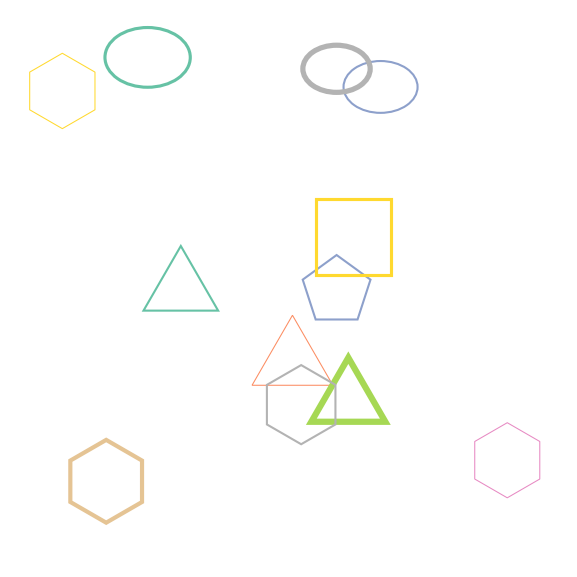[{"shape": "oval", "thickness": 1.5, "radius": 0.37, "center": [0.256, 0.9]}, {"shape": "triangle", "thickness": 1, "radius": 0.37, "center": [0.313, 0.499]}, {"shape": "triangle", "thickness": 0.5, "radius": 0.4, "center": [0.506, 0.372]}, {"shape": "oval", "thickness": 1, "radius": 0.32, "center": [0.659, 0.849]}, {"shape": "pentagon", "thickness": 1, "radius": 0.31, "center": [0.583, 0.496]}, {"shape": "hexagon", "thickness": 0.5, "radius": 0.33, "center": [0.878, 0.202]}, {"shape": "triangle", "thickness": 3, "radius": 0.37, "center": [0.603, 0.306]}, {"shape": "hexagon", "thickness": 0.5, "radius": 0.33, "center": [0.108, 0.842]}, {"shape": "square", "thickness": 1.5, "radius": 0.33, "center": [0.612, 0.589]}, {"shape": "hexagon", "thickness": 2, "radius": 0.36, "center": [0.184, 0.166]}, {"shape": "hexagon", "thickness": 1, "radius": 0.34, "center": [0.522, 0.298]}, {"shape": "oval", "thickness": 2.5, "radius": 0.29, "center": [0.583, 0.88]}]